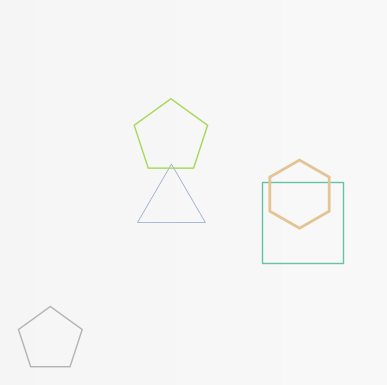[{"shape": "square", "thickness": 1, "radius": 0.52, "center": [0.781, 0.423]}, {"shape": "triangle", "thickness": 0.5, "radius": 0.51, "center": [0.442, 0.473]}, {"shape": "pentagon", "thickness": 1, "radius": 0.5, "center": [0.441, 0.644]}, {"shape": "hexagon", "thickness": 2, "radius": 0.44, "center": [0.773, 0.496]}, {"shape": "pentagon", "thickness": 1, "radius": 0.43, "center": [0.13, 0.117]}]